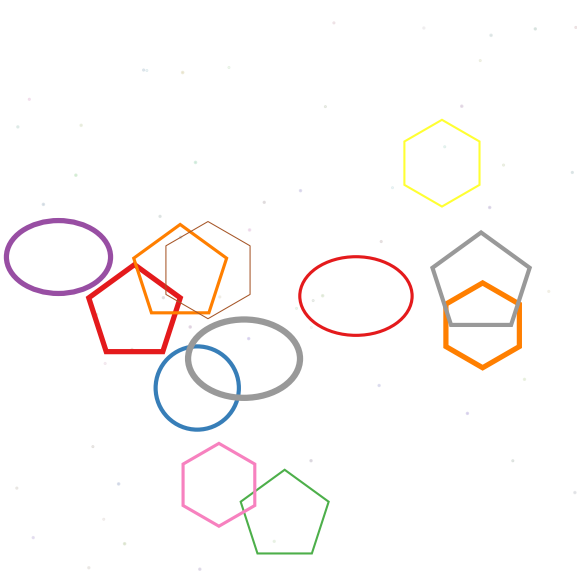[{"shape": "pentagon", "thickness": 2.5, "radius": 0.42, "center": [0.233, 0.458]}, {"shape": "oval", "thickness": 1.5, "radius": 0.49, "center": [0.616, 0.487]}, {"shape": "circle", "thickness": 2, "radius": 0.36, "center": [0.342, 0.327]}, {"shape": "pentagon", "thickness": 1, "radius": 0.4, "center": [0.493, 0.106]}, {"shape": "oval", "thickness": 2.5, "radius": 0.45, "center": [0.101, 0.554]}, {"shape": "pentagon", "thickness": 1.5, "radius": 0.42, "center": [0.312, 0.526]}, {"shape": "hexagon", "thickness": 2.5, "radius": 0.37, "center": [0.836, 0.436]}, {"shape": "hexagon", "thickness": 1, "radius": 0.38, "center": [0.765, 0.717]}, {"shape": "hexagon", "thickness": 0.5, "radius": 0.42, "center": [0.36, 0.531]}, {"shape": "hexagon", "thickness": 1.5, "radius": 0.36, "center": [0.379, 0.16]}, {"shape": "pentagon", "thickness": 2, "radius": 0.44, "center": [0.833, 0.508]}, {"shape": "oval", "thickness": 3, "radius": 0.48, "center": [0.423, 0.378]}]